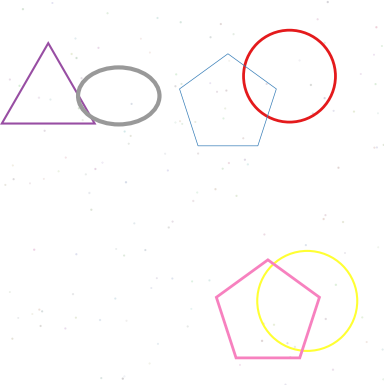[{"shape": "circle", "thickness": 2, "radius": 0.6, "center": [0.752, 0.802]}, {"shape": "pentagon", "thickness": 0.5, "radius": 0.66, "center": [0.592, 0.728]}, {"shape": "triangle", "thickness": 1.5, "radius": 0.7, "center": [0.125, 0.749]}, {"shape": "circle", "thickness": 1.5, "radius": 0.65, "center": [0.798, 0.218]}, {"shape": "pentagon", "thickness": 2, "radius": 0.7, "center": [0.696, 0.184]}, {"shape": "oval", "thickness": 3, "radius": 0.53, "center": [0.308, 0.751]}]